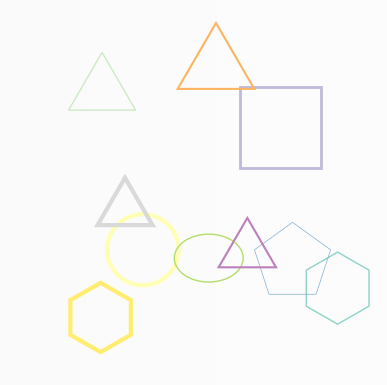[{"shape": "hexagon", "thickness": 1, "radius": 0.47, "center": [0.871, 0.252]}, {"shape": "circle", "thickness": 3, "radius": 0.46, "center": [0.369, 0.351]}, {"shape": "square", "thickness": 2, "radius": 0.52, "center": [0.724, 0.669]}, {"shape": "pentagon", "thickness": 0.5, "radius": 0.52, "center": [0.755, 0.319]}, {"shape": "triangle", "thickness": 1.5, "radius": 0.57, "center": [0.557, 0.826]}, {"shape": "oval", "thickness": 1, "radius": 0.44, "center": [0.539, 0.33]}, {"shape": "triangle", "thickness": 3, "radius": 0.41, "center": [0.323, 0.456]}, {"shape": "triangle", "thickness": 1.5, "radius": 0.43, "center": [0.638, 0.348]}, {"shape": "triangle", "thickness": 1, "radius": 0.5, "center": [0.263, 0.764]}, {"shape": "hexagon", "thickness": 3, "radius": 0.45, "center": [0.26, 0.175]}]